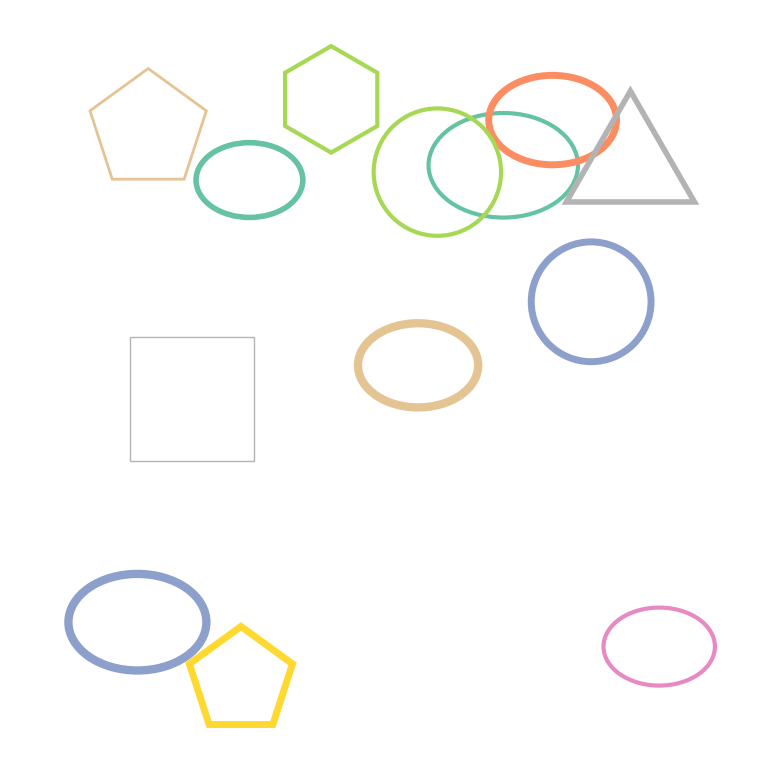[{"shape": "oval", "thickness": 2, "radius": 0.35, "center": [0.324, 0.766]}, {"shape": "oval", "thickness": 1.5, "radius": 0.49, "center": [0.654, 0.785]}, {"shape": "oval", "thickness": 2.5, "radius": 0.41, "center": [0.718, 0.844]}, {"shape": "oval", "thickness": 3, "radius": 0.45, "center": [0.178, 0.192]}, {"shape": "circle", "thickness": 2.5, "radius": 0.39, "center": [0.768, 0.608]}, {"shape": "oval", "thickness": 1.5, "radius": 0.36, "center": [0.856, 0.16]}, {"shape": "hexagon", "thickness": 1.5, "radius": 0.35, "center": [0.43, 0.871]}, {"shape": "circle", "thickness": 1.5, "radius": 0.41, "center": [0.568, 0.776]}, {"shape": "pentagon", "thickness": 2.5, "radius": 0.35, "center": [0.313, 0.116]}, {"shape": "oval", "thickness": 3, "radius": 0.39, "center": [0.543, 0.526]}, {"shape": "pentagon", "thickness": 1, "radius": 0.4, "center": [0.192, 0.832]}, {"shape": "triangle", "thickness": 2, "radius": 0.48, "center": [0.819, 0.786]}, {"shape": "square", "thickness": 0.5, "radius": 0.4, "center": [0.249, 0.482]}]